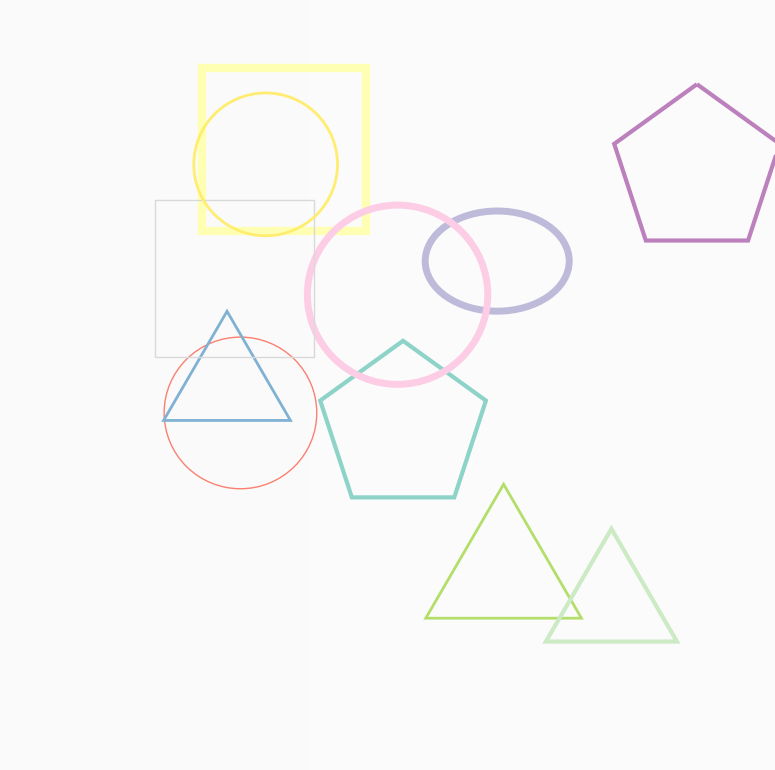[{"shape": "pentagon", "thickness": 1.5, "radius": 0.56, "center": [0.52, 0.445]}, {"shape": "square", "thickness": 3, "radius": 0.53, "center": [0.367, 0.806]}, {"shape": "oval", "thickness": 2.5, "radius": 0.46, "center": [0.642, 0.661]}, {"shape": "circle", "thickness": 0.5, "radius": 0.49, "center": [0.31, 0.464]}, {"shape": "triangle", "thickness": 1, "radius": 0.47, "center": [0.293, 0.501]}, {"shape": "triangle", "thickness": 1, "radius": 0.58, "center": [0.65, 0.255]}, {"shape": "circle", "thickness": 2.5, "radius": 0.58, "center": [0.513, 0.617]}, {"shape": "square", "thickness": 0.5, "radius": 0.51, "center": [0.302, 0.638]}, {"shape": "pentagon", "thickness": 1.5, "radius": 0.56, "center": [0.899, 0.778]}, {"shape": "triangle", "thickness": 1.5, "radius": 0.49, "center": [0.789, 0.216]}, {"shape": "circle", "thickness": 1, "radius": 0.46, "center": [0.343, 0.787]}]